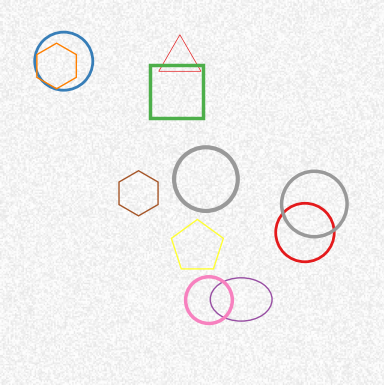[{"shape": "triangle", "thickness": 0.5, "radius": 0.32, "center": [0.467, 0.846]}, {"shape": "circle", "thickness": 2, "radius": 0.38, "center": [0.792, 0.396]}, {"shape": "circle", "thickness": 2, "radius": 0.38, "center": [0.166, 0.841]}, {"shape": "square", "thickness": 2.5, "radius": 0.34, "center": [0.459, 0.762]}, {"shape": "oval", "thickness": 1, "radius": 0.4, "center": [0.626, 0.222]}, {"shape": "hexagon", "thickness": 1, "radius": 0.3, "center": [0.147, 0.829]}, {"shape": "pentagon", "thickness": 1, "radius": 0.36, "center": [0.513, 0.359]}, {"shape": "hexagon", "thickness": 1, "radius": 0.29, "center": [0.36, 0.498]}, {"shape": "circle", "thickness": 2.5, "radius": 0.3, "center": [0.543, 0.22]}, {"shape": "circle", "thickness": 3, "radius": 0.41, "center": [0.535, 0.535]}, {"shape": "circle", "thickness": 2.5, "radius": 0.43, "center": [0.816, 0.47]}]